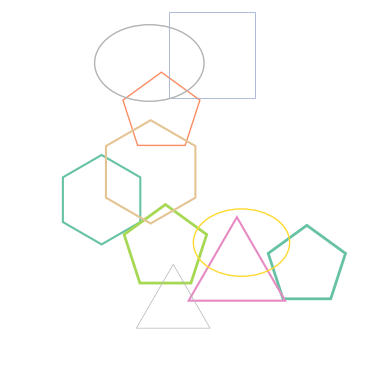[{"shape": "pentagon", "thickness": 2, "radius": 0.53, "center": [0.797, 0.309]}, {"shape": "hexagon", "thickness": 1.5, "radius": 0.58, "center": [0.264, 0.481]}, {"shape": "pentagon", "thickness": 1, "radius": 0.53, "center": [0.419, 0.707]}, {"shape": "square", "thickness": 0.5, "radius": 0.56, "center": [0.55, 0.856]}, {"shape": "triangle", "thickness": 1.5, "radius": 0.72, "center": [0.615, 0.291]}, {"shape": "pentagon", "thickness": 2, "radius": 0.56, "center": [0.43, 0.356]}, {"shape": "oval", "thickness": 1, "radius": 0.63, "center": [0.627, 0.37]}, {"shape": "hexagon", "thickness": 1.5, "radius": 0.67, "center": [0.391, 0.554]}, {"shape": "triangle", "thickness": 0.5, "radius": 0.55, "center": [0.45, 0.203]}, {"shape": "oval", "thickness": 1, "radius": 0.71, "center": [0.388, 0.836]}]